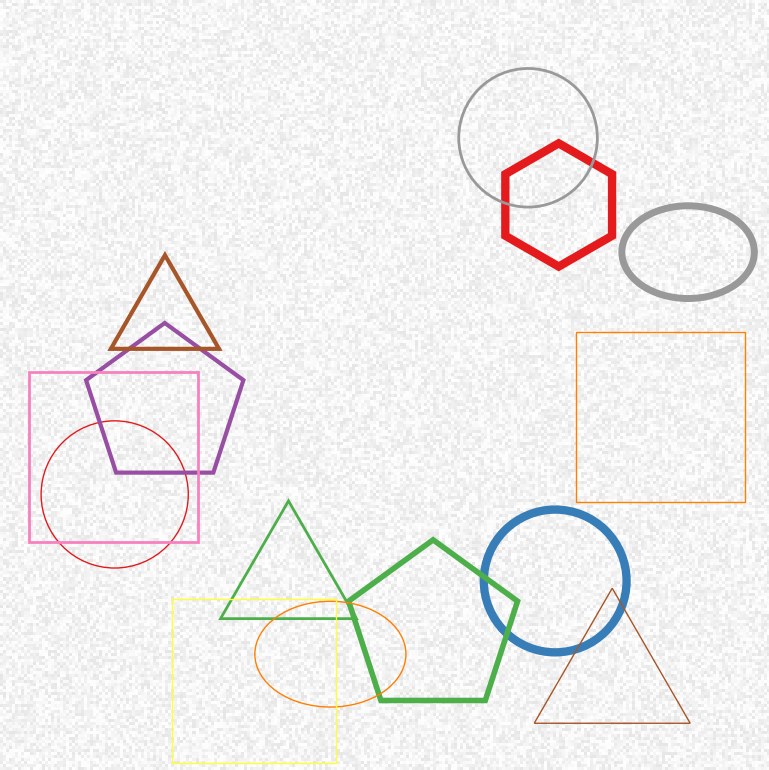[{"shape": "circle", "thickness": 0.5, "radius": 0.48, "center": [0.149, 0.358]}, {"shape": "hexagon", "thickness": 3, "radius": 0.4, "center": [0.726, 0.734]}, {"shape": "circle", "thickness": 3, "radius": 0.46, "center": [0.721, 0.246]}, {"shape": "triangle", "thickness": 1, "radius": 0.51, "center": [0.375, 0.248]}, {"shape": "pentagon", "thickness": 2, "radius": 0.58, "center": [0.562, 0.184]}, {"shape": "pentagon", "thickness": 1.5, "radius": 0.54, "center": [0.214, 0.473]}, {"shape": "oval", "thickness": 0.5, "radius": 0.49, "center": [0.429, 0.15]}, {"shape": "square", "thickness": 0.5, "radius": 0.55, "center": [0.858, 0.459]}, {"shape": "square", "thickness": 0.5, "radius": 0.53, "center": [0.329, 0.116]}, {"shape": "triangle", "thickness": 0.5, "radius": 0.58, "center": [0.795, 0.119]}, {"shape": "triangle", "thickness": 1.5, "radius": 0.41, "center": [0.214, 0.588]}, {"shape": "square", "thickness": 1, "radius": 0.55, "center": [0.148, 0.407]}, {"shape": "oval", "thickness": 2.5, "radius": 0.43, "center": [0.894, 0.673]}, {"shape": "circle", "thickness": 1, "radius": 0.45, "center": [0.686, 0.821]}]